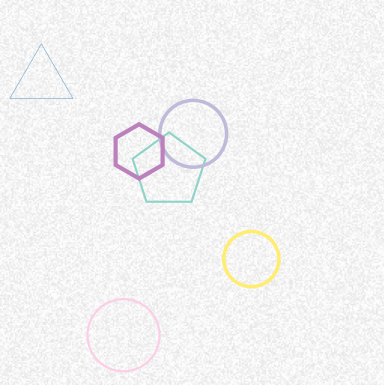[{"shape": "pentagon", "thickness": 1.5, "radius": 0.5, "center": [0.439, 0.557]}, {"shape": "circle", "thickness": 2.5, "radius": 0.43, "center": [0.502, 0.653]}, {"shape": "triangle", "thickness": 0.5, "radius": 0.47, "center": [0.108, 0.791]}, {"shape": "circle", "thickness": 1.5, "radius": 0.47, "center": [0.321, 0.129]}, {"shape": "hexagon", "thickness": 3, "radius": 0.35, "center": [0.361, 0.607]}, {"shape": "circle", "thickness": 2.5, "radius": 0.36, "center": [0.653, 0.327]}]